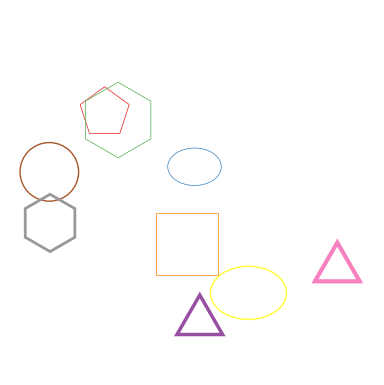[{"shape": "pentagon", "thickness": 0.5, "radius": 0.34, "center": [0.272, 0.708]}, {"shape": "oval", "thickness": 0.5, "radius": 0.35, "center": [0.505, 0.567]}, {"shape": "hexagon", "thickness": 0.5, "radius": 0.49, "center": [0.307, 0.688]}, {"shape": "triangle", "thickness": 2.5, "radius": 0.34, "center": [0.519, 0.165]}, {"shape": "square", "thickness": 0.5, "radius": 0.41, "center": [0.486, 0.366]}, {"shape": "oval", "thickness": 1, "radius": 0.49, "center": [0.645, 0.239]}, {"shape": "circle", "thickness": 1, "radius": 0.38, "center": [0.128, 0.554]}, {"shape": "triangle", "thickness": 3, "radius": 0.34, "center": [0.876, 0.303]}, {"shape": "hexagon", "thickness": 2, "radius": 0.37, "center": [0.13, 0.421]}]